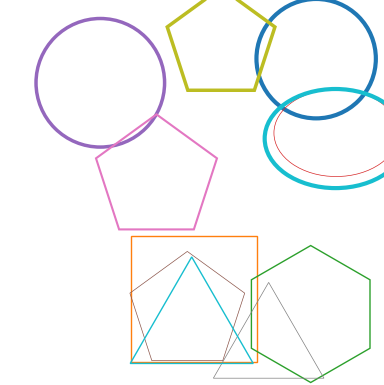[{"shape": "circle", "thickness": 3, "radius": 0.78, "center": [0.821, 0.848]}, {"shape": "square", "thickness": 1, "radius": 0.82, "center": [0.504, 0.224]}, {"shape": "hexagon", "thickness": 1, "radius": 0.89, "center": [0.807, 0.184]}, {"shape": "oval", "thickness": 0.5, "radius": 0.81, "center": [0.873, 0.655]}, {"shape": "circle", "thickness": 2.5, "radius": 0.83, "center": [0.261, 0.785]}, {"shape": "pentagon", "thickness": 0.5, "radius": 0.78, "center": [0.486, 0.19]}, {"shape": "pentagon", "thickness": 1.5, "radius": 0.83, "center": [0.406, 0.538]}, {"shape": "triangle", "thickness": 0.5, "radius": 0.83, "center": [0.698, 0.101]}, {"shape": "pentagon", "thickness": 2.5, "radius": 0.74, "center": [0.574, 0.884]}, {"shape": "triangle", "thickness": 1, "radius": 0.92, "center": [0.498, 0.148]}, {"shape": "oval", "thickness": 3, "radius": 0.92, "center": [0.871, 0.64]}]